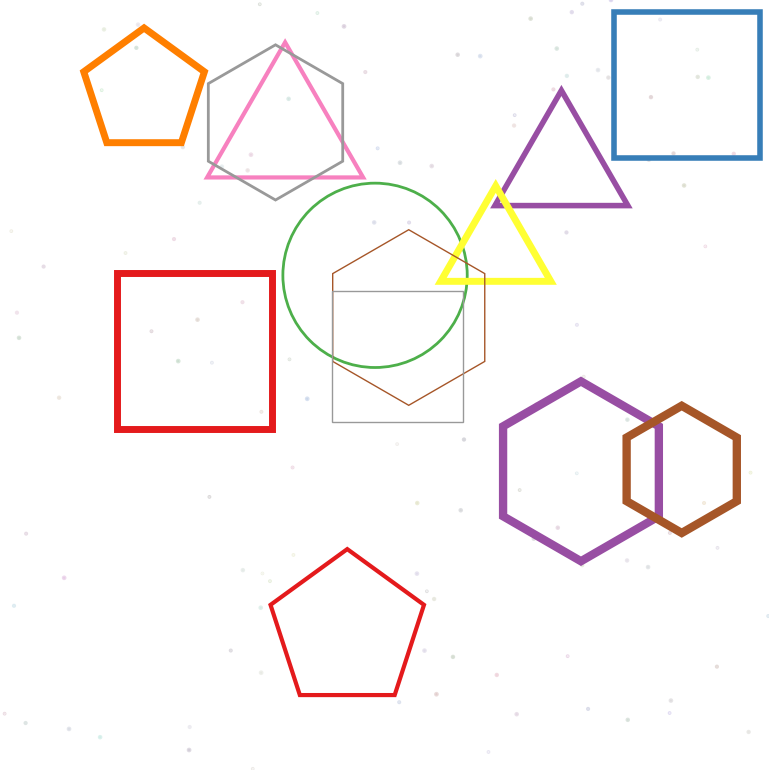[{"shape": "pentagon", "thickness": 1.5, "radius": 0.52, "center": [0.451, 0.182]}, {"shape": "square", "thickness": 2.5, "radius": 0.51, "center": [0.252, 0.544]}, {"shape": "square", "thickness": 2, "radius": 0.47, "center": [0.892, 0.89]}, {"shape": "circle", "thickness": 1, "radius": 0.6, "center": [0.487, 0.642]}, {"shape": "triangle", "thickness": 2, "radius": 0.5, "center": [0.729, 0.783]}, {"shape": "hexagon", "thickness": 3, "radius": 0.58, "center": [0.755, 0.388]}, {"shape": "pentagon", "thickness": 2.5, "radius": 0.41, "center": [0.187, 0.881]}, {"shape": "triangle", "thickness": 2.5, "radius": 0.41, "center": [0.644, 0.676]}, {"shape": "hexagon", "thickness": 3, "radius": 0.41, "center": [0.885, 0.39]}, {"shape": "hexagon", "thickness": 0.5, "radius": 0.57, "center": [0.531, 0.588]}, {"shape": "triangle", "thickness": 1.5, "radius": 0.58, "center": [0.37, 0.828]}, {"shape": "hexagon", "thickness": 1, "radius": 0.5, "center": [0.358, 0.841]}, {"shape": "square", "thickness": 0.5, "radius": 0.43, "center": [0.517, 0.537]}]